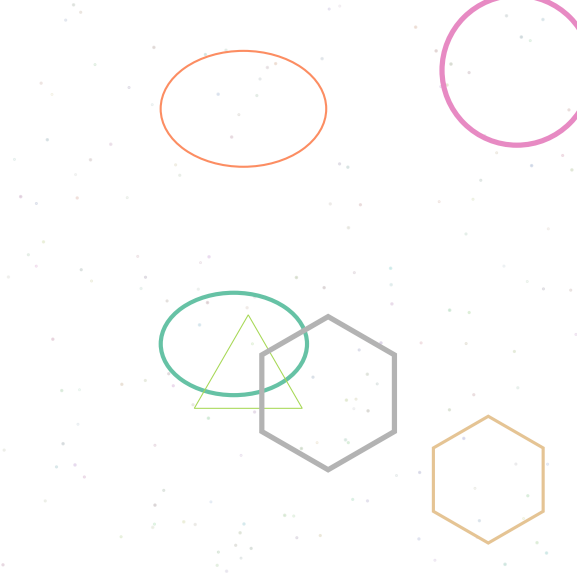[{"shape": "oval", "thickness": 2, "radius": 0.63, "center": [0.405, 0.404]}, {"shape": "oval", "thickness": 1, "radius": 0.72, "center": [0.422, 0.811]}, {"shape": "circle", "thickness": 2.5, "radius": 0.65, "center": [0.895, 0.877]}, {"shape": "triangle", "thickness": 0.5, "radius": 0.54, "center": [0.43, 0.346]}, {"shape": "hexagon", "thickness": 1.5, "radius": 0.55, "center": [0.845, 0.169]}, {"shape": "hexagon", "thickness": 2.5, "radius": 0.66, "center": [0.568, 0.318]}]